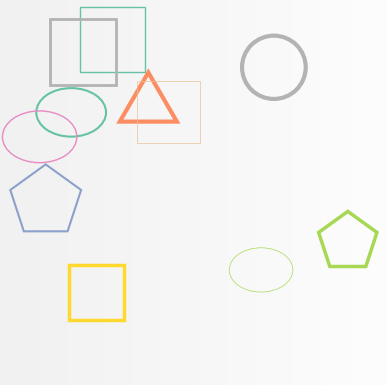[{"shape": "square", "thickness": 1, "radius": 0.42, "center": [0.29, 0.897]}, {"shape": "oval", "thickness": 1.5, "radius": 0.45, "center": [0.184, 0.708]}, {"shape": "triangle", "thickness": 3, "radius": 0.43, "center": [0.383, 0.727]}, {"shape": "pentagon", "thickness": 1.5, "radius": 0.48, "center": [0.118, 0.477]}, {"shape": "oval", "thickness": 1, "radius": 0.48, "center": [0.102, 0.645]}, {"shape": "pentagon", "thickness": 2.5, "radius": 0.4, "center": [0.898, 0.372]}, {"shape": "oval", "thickness": 0.5, "radius": 0.41, "center": [0.674, 0.299]}, {"shape": "square", "thickness": 2.5, "radius": 0.36, "center": [0.249, 0.241]}, {"shape": "square", "thickness": 0.5, "radius": 0.4, "center": [0.435, 0.708]}, {"shape": "square", "thickness": 2, "radius": 0.42, "center": [0.214, 0.865]}, {"shape": "circle", "thickness": 3, "radius": 0.41, "center": [0.707, 0.825]}]